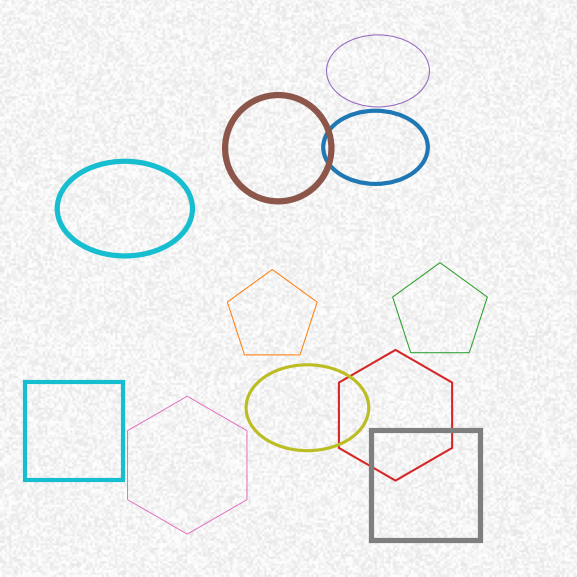[{"shape": "oval", "thickness": 2, "radius": 0.45, "center": [0.65, 0.744]}, {"shape": "pentagon", "thickness": 0.5, "radius": 0.41, "center": [0.471, 0.451]}, {"shape": "pentagon", "thickness": 0.5, "radius": 0.43, "center": [0.762, 0.458]}, {"shape": "hexagon", "thickness": 1, "radius": 0.57, "center": [0.685, 0.28]}, {"shape": "oval", "thickness": 0.5, "radius": 0.45, "center": [0.655, 0.876]}, {"shape": "circle", "thickness": 3, "radius": 0.46, "center": [0.482, 0.743]}, {"shape": "hexagon", "thickness": 0.5, "radius": 0.6, "center": [0.324, 0.194]}, {"shape": "square", "thickness": 2.5, "radius": 0.47, "center": [0.736, 0.159]}, {"shape": "oval", "thickness": 1.5, "radius": 0.53, "center": [0.532, 0.293]}, {"shape": "oval", "thickness": 2.5, "radius": 0.59, "center": [0.216, 0.638]}, {"shape": "square", "thickness": 2, "radius": 0.42, "center": [0.128, 0.253]}]